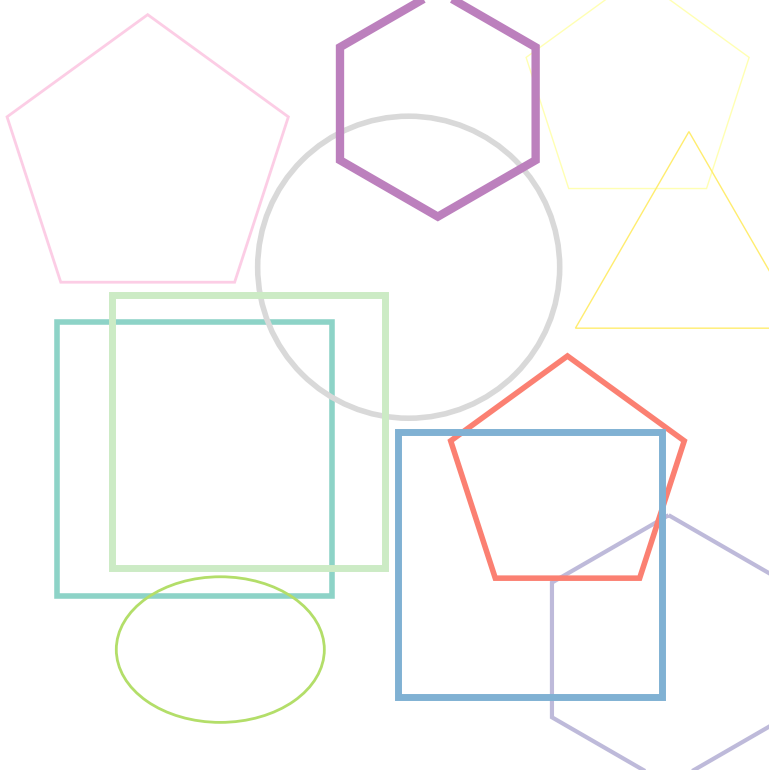[{"shape": "square", "thickness": 2, "radius": 0.89, "center": [0.253, 0.404]}, {"shape": "pentagon", "thickness": 0.5, "radius": 0.76, "center": [0.828, 0.878]}, {"shape": "hexagon", "thickness": 1.5, "radius": 0.87, "center": [0.868, 0.156]}, {"shape": "pentagon", "thickness": 2, "radius": 0.8, "center": [0.737, 0.378]}, {"shape": "square", "thickness": 2.5, "radius": 0.86, "center": [0.688, 0.267]}, {"shape": "oval", "thickness": 1, "radius": 0.68, "center": [0.286, 0.156]}, {"shape": "pentagon", "thickness": 1, "radius": 0.96, "center": [0.192, 0.789]}, {"shape": "circle", "thickness": 2, "radius": 0.98, "center": [0.531, 0.653]}, {"shape": "hexagon", "thickness": 3, "radius": 0.73, "center": [0.569, 0.865]}, {"shape": "square", "thickness": 2.5, "radius": 0.88, "center": [0.323, 0.44]}, {"shape": "triangle", "thickness": 0.5, "radius": 0.85, "center": [0.895, 0.659]}]